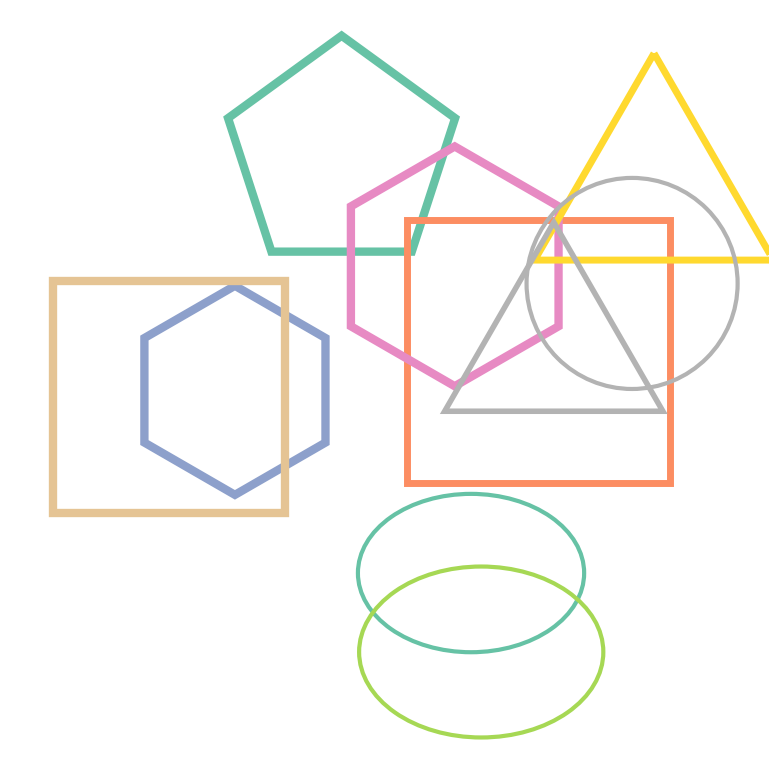[{"shape": "oval", "thickness": 1.5, "radius": 0.73, "center": [0.612, 0.256]}, {"shape": "pentagon", "thickness": 3, "radius": 0.78, "center": [0.444, 0.799]}, {"shape": "square", "thickness": 2.5, "radius": 0.85, "center": [0.699, 0.543]}, {"shape": "hexagon", "thickness": 3, "radius": 0.68, "center": [0.305, 0.493]}, {"shape": "hexagon", "thickness": 3, "radius": 0.78, "center": [0.591, 0.654]}, {"shape": "oval", "thickness": 1.5, "radius": 0.79, "center": [0.625, 0.153]}, {"shape": "triangle", "thickness": 2.5, "radius": 0.9, "center": [0.849, 0.752]}, {"shape": "square", "thickness": 3, "radius": 0.75, "center": [0.219, 0.484]}, {"shape": "circle", "thickness": 1.5, "radius": 0.69, "center": [0.821, 0.632]}, {"shape": "triangle", "thickness": 2, "radius": 0.82, "center": [0.719, 0.548]}]